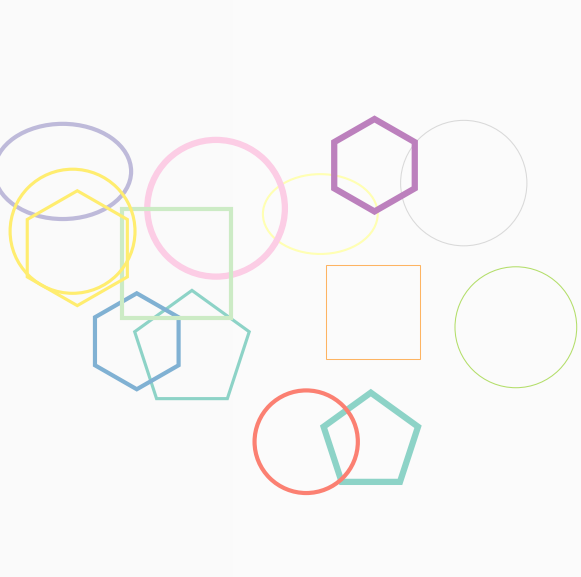[{"shape": "pentagon", "thickness": 1.5, "radius": 0.52, "center": [0.33, 0.393]}, {"shape": "pentagon", "thickness": 3, "radius": 0.43, "center": [0.638, 0.234]}, {"shape": "oval", "thickness": 1, "radius": 0.49, "center": [0.551, 0.628]}, {"shape": "oval", "thickness": 2, "radius": 0.59, "center": [0.108, 0.702]}, {"shape": "circle", "thickness": 2, "radius": 0.44, "center": [0.527, 0.234]}, {"shape": "hexagon", "thickness": 2, "radius": 0.42, "center": [0.235, 0.408]}, {"shape": "square", "thickness": 0.5, "radius": 0.41, "center": [0.642, 0.459]}, {"shape": "circle", "thickness": 0.5, "radius": 0.52, "center": [0.887, 0.432]}, {"shape": "circle", "thickness": 3, "radius": 0.59, "center": [0.372, 0.639]}, {"shape": "circle", "thickness": 0.5, "radius": 0.54, "center": [0.798, 0.682]}, {"shape": "hexagon", "thickness": 3, "radius": 0.4, "center": [0.644, 0.713]}, {"shape": "square", "thickness": 2, "radius": 0.47, "center": [0.304, 0.543]}, {"shape": "hexagon", "thickness": 1.5, "radius": 0.5, "center": [0.133, 0.569]}, {"shape": "circle", "thickness": 1.5, "radius": 0.54, "center": [0.125, 0.599]}]